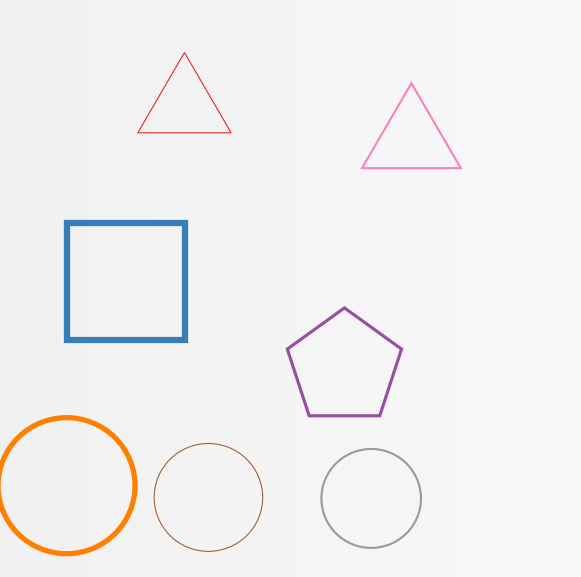[{"shape": "triangle", "thickness": 0.5, "radius": 0.46, "center": [0.317, 0.815]}, {"shape": "square", "thickness": 3, "radius": 0.51, "center": [0.217, 0.512]}, {"shape": "pentagon", "thickness": 1.5, "radius": 0.52, "center": [0.593, 0.363]}, {"shape": "circle", "thickness": 2.5, "radius": 0.59, "center": [0.114, 0.158]}, {"shape": "circle", "thickness": 0.5, "radius": 0.47, "center": [0.359, 0.138]}, {"shape": "triangle", "thickness": 1, "radius": 0.49, "center": [0.708, 0.757]}, {"shape": "circle", "thickness": 1, "radius": 0.43, "center": [0.639, 0.136]}]